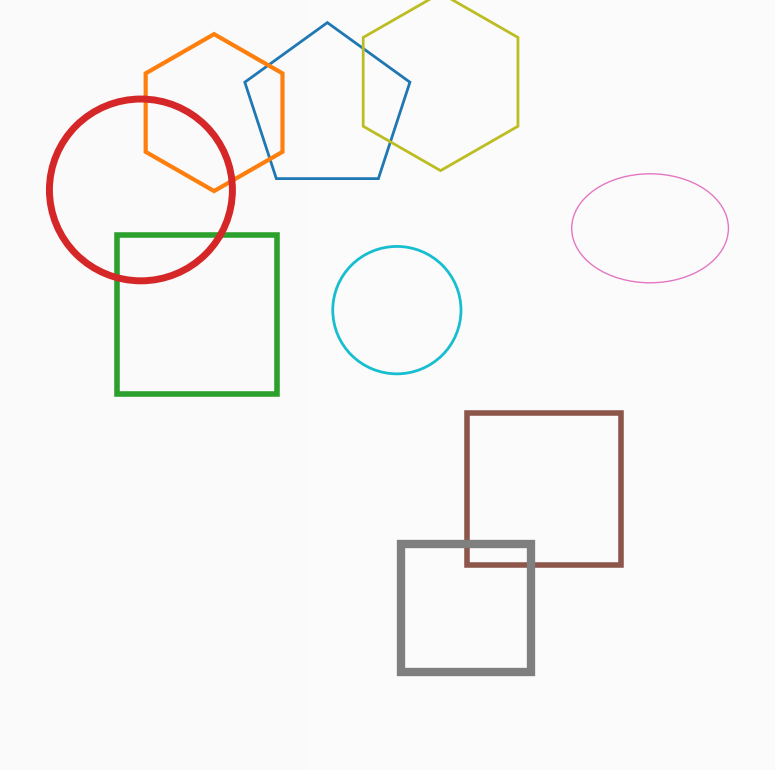[{"shape": "pentagon", "thickness": 1, "radius": 0.56, "center": [0.422, 0.859]}, {"shape": "hexagon", "thickness": 1.5, "radius": 0.51, "center": [0.276, 0.854]}, {"shape": "square", "thickness": 2, "radius": 0.52, "center": [0.254, 0.591]}, {"shape": "circle", "thickness": 2.5, "radius": 0.59, "center": [0.182, 0.753]}, {"shape": "square", "thickness": 2, "radius": 0.49, "center": [0.702, 0.365]}, {"shape": "oval", "thickness": 0.5, "radius": 0.51, "center": [0.839, 0.704]}, {"shape": "square", "thickness": 3, "radius": 0.42, "center": [0.601, 0.21]}, {"shape": "hexagon", "thickness": 1, "radius": 0.58, "center": [0.568, 0.894]}, {"shape": "circle", "thickness": 1, "radius": 0.41, "center": [0.512, 0.597]}]